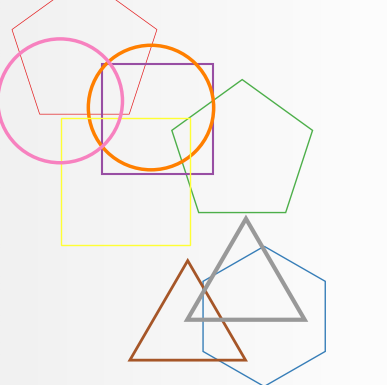[{"shape": "pentagon", "thickness": 0.5, "radius": 0.98, "center": [0.218, 0.863]}, {"shape": "hexagon", "thickness": 1, "radius": 0.91, "center": [0.682, 0.178]}, {"shape": "pentagon", "thickness": 1, "radius": 0.95, "center": [0.625, 0.602]}, {"shape": "square", "thickness": 1.5, "radius": 0.71, "center": [0.406, 0.692]}, {"shape": "circle", "thickness": 2.5, "radius": 0.81, "center": [0.39, 0.721]}, {"shape": "square", "thickness": 1, "radius": 0.83, "center": [0.324, 0.528]}, {"shape": "triangle", "thickness": 2, "radius": 0.86, "center": [0.484, 0.151]}, {"shape": "circle", "thickness": 2.5, "radius": 0.8, "center": [0.155, 0.738]}, {"shape": "triangle", "thickness": 3, "radius": 0.87, "center": [0.635, 0.257]}]